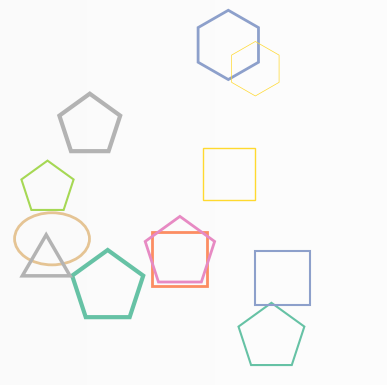[{"shape": "pentagon", "thickness": 3, "radius": 0.48, "center": [0.278, 0.254]}, {"shape": "pentagon", "thickness": 1.5, "radius": 0.45, "center": [0.7, 0.124]}, {"shape": "square", "thickness": 2, "radius": 0.35, "center": [0.463, 0.327]}, {"shape": "square", "thickness": 1.5, "radius": 0.36, "center": [0.728, 0.278]}, {"shape": "hexagon", "thickness": 2, "radius": 0.45, "center": [0.589, 0.883]}, {"shape": "pentagon", "thickness": 2, "radius": 0.47, "center": [0.464, 0.344]}, {"shape": "pentagon", "thickness": 1.5, "radius": 0.35, "center": [0.123, 0.512]}, {"shape": "square", "thickness": 1, "radius": 0.34, "center": [0.591, 0.548]}, {"shape": "hexagon", "thickness": 0.5, "radius": 0.35, "center": [0.659, 0.822]}, {"shape": "oval", "thickness": 2, "radius": 0.48, "center": [0.134, 0.38]}, {"shape": "triangle", "thickness": 2.5, "radius": 0.36, "center": [0.119, 0.319]}, {"shape": "pentagon", "thickness": 3, "radius": 0.41, "center": [0.232, 0.674]}]